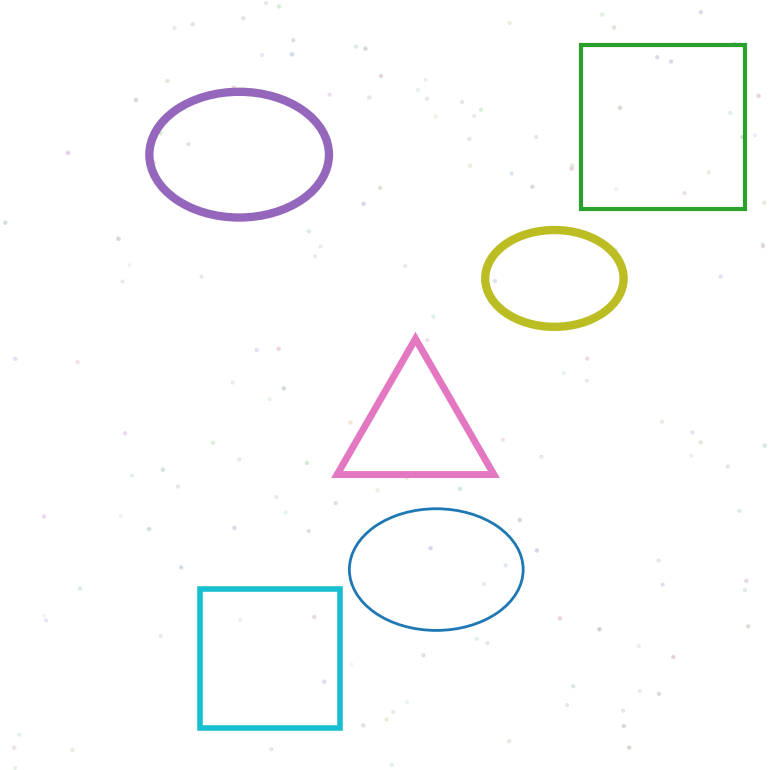[{"shape": "oval", "thickness": 1, "radius": 0.56, "center": [0.567, 0.26]}, {"shape": "square", "thickness": 1.5, "radius": 0.53, "center": [0.861, 0.835]}, {"shape": "oval", "thickness": 3, "radius": 0.58, "center": [0.311, 0.799]}, {"shape": "triangle", "thickness": 2.5, "radius": 0.59, "center": [0.54, 0.442]}, {"shape": "oval", "thickness": 3, "radius": 0.45, "center": [0.72, 0.638]}, {"shape": "square", "thickness": 2, "radius": 0.45, "center": [0.351, 0.145]}]